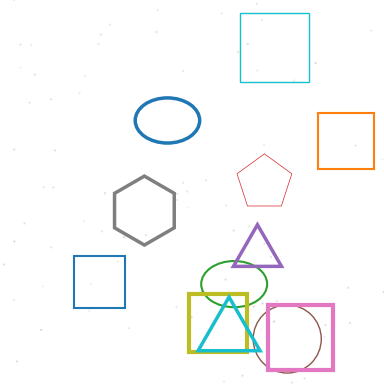[{"shape": "square", "thickness": 1.5, "radius": 0.33, "center": [0.259, 0.268]}, {"shape": "oval", "thickness": 2.5, "radius": 0.42, "center": [0.435, 0.687]}, {"shape": "square", "thickness": 1.5, "radius": 0.36, "center": [0.9, 0.634]}, {"shape": "oval", "thickness": 1.5, "radius": 0.43, "center": [0.608, 0.262]}, {"shape": "pentagon", "thickness": 0.5, "radius": 0.37, "center": [0.687, 0.526]}, {"shape": "triangle", "thickness": 2.5, "radius": 0.36, "center": [0.669, 0.344]}, {"shape": "circle", "thickness": 1, "radius": 0.44, "center": [0.746, 0.12]}, {"shape": "square", "thickness": 3, "radius": 0.42, "center": [0.781, 0.124]}, {"shape": "hexagon", "thickness": 2.5, "radius": 0.45, "center": [0.375, 0.453]}, {"shape": "square", "thickness": 3, "radius": 0.38, "center": [0.566, 0.161]}, {"shape": "square", "thickness": 1, "radius": 0.45, "center": [0.713, 0.877]}, {"shape": "triangle", "thickness": 2.5, "radius": 0.46, "center": [0.595, 0.136]}]